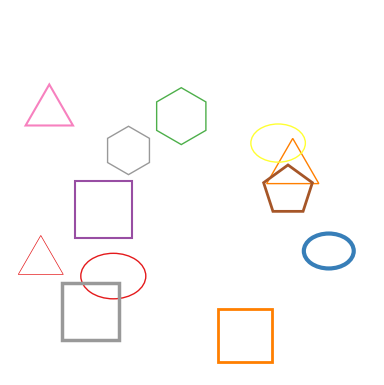[{"shape": "triangle", "thickness": 0.5, "radius": 0.34, "center": [0.106, 0.321]}, {"shape": "oval", "thickness": 1, "radius": 0.42, "center": [0.294, 0.283]}, {"shape": "oval", "thickness": 3, "radius": 0.32, "center": [0.854, 0.348]}, {"shape": "hexagon", "thickness": 1, "radius": 0.37, "center": [0.471, 0.698]}, {"shape": "square", "thickness": 1.5, "radius": 0.37, "center": [0.27, 0.457]}, {"shape": "triangle", "thickness": 1, "radius": 0.39, "center": [0.76, 0.562]}, {"shape": "square", "thickness": 2, "radius": 0.35, "center": [0.636, 0.129]}, {"shape": "oval", "thickness": 1, "radius": 0.35, "center": [0.722, 0.628]}, {"shape": "pentagon", "thickness": 2, "radius": 0.33, "center": [0.748, 0.505]}, {"shape": "triangle", "thickness": 1.5, "radius": 0.36, "center": [0.128, 0.71]}, {"shape": "hexagon", "thickness": 1, "radius": 0.31, "center": [0.334, 0.609]}, {"shape": "square", "thickness": 2.5, "radius": 0.37, "center": [0.235, 0.19]}]